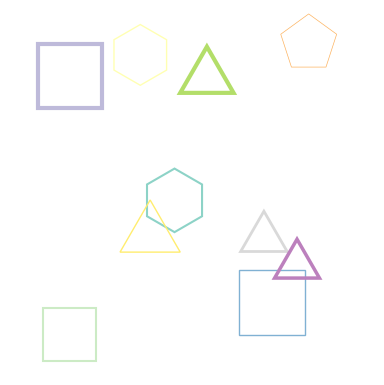[{"shape": "hexagon", "thickness": 1.5, "radius": 0.41, "center": [0.453, 0.48]}, {"shape": "hexagon", "thickness": 1, "radius": 0.39, "center": [0.364, 0.857]}, {"shape": "square", "thickness": 3, "radius": 0.42, "center": [0.182, 0.802]}, {"shape": "square", "thickness": 1, "radius": 0.42, "center": [0.706, 0.215]}, {"shape": "pentagon", "thickness": 0.5, "radius": 0.38, "center": [0.802, 0.888]}, {"shape": "triangle", "thickness": 3, "radius": 0.4, "center": [0.537, 0.799]}, {"shape": "triangle", "thickness": 2, "radius": 0.35, "center": [0.686, 0.382]}, {"shape": "triangle", "thickness": 2.5, "radius": 0.34, "center": [0.771, 0.311]}, {"shape": "square", "thickness": 1.5, "radius": 0.34, "center": [0.181, 0.132]}, {"shape": "triangle", "thickness": 1, "radius": 0.45, "center": [0.39, 0.39]}]